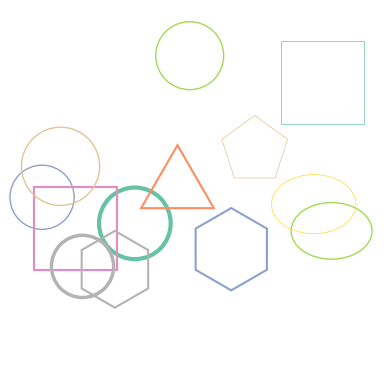[{"shape": "square", "thickness": 0.5, "radius": 0.54, "center": [0.838, 0.786]}, {"shape": "circle", "thickness": 3, "radius": 0.47, "center": [0.35, 0.42]}, {"shape": "triangle", "thickness": 1.5, "radius": 0.55, "center": [0.461, 0.514]}, {"shape": "circle", "thickness": 1, "radius": 0.42, "center": [0.109, 0.488]}, {"shape": "hexagon", "thickness": 1.5, "radius": 0.53, "center": [0.601, 0.353]}, {"shape": "square", "thickness": 1.5, "radius": 0.54, "center": [0.197, 0.406]}, {"shape": "oval", "thickness": 1, "radius": 0.53, "center": [0.861, 0.4]}, {"shape": "circle", "thickness": 1, "radius": 0.44, "center": [0.493, 0.855]}, {"shape": "oval", "thickness": 0.5, "radius": 0.55, "center": [0.815, 0.47]}, {"shape": "circle", "thickness": 1, "radius": 0.51, "center": [0.157, 0.568]}, {"shape": "pentagon", "thickness": 0.5, "radius": 0.45, "center": [0.662, 0.61]}, {"shape": "hexagon", "thickness": 1.5, "radius": 0.5, "center": [0.298, 0.301]}, {"shape": "circle", "thickness": 2.5, "radius": 0.4, "center": [0.214, 0.308]}]